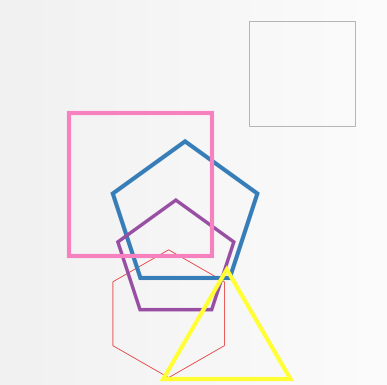[{"shape": "hexagon", "thickness": 0.5, "radius": 0.83, "center": [0.435, 0.185]}, {"shape": "pentagon", "thickness": 3, "radius": 0.98, "center": [0.478, 0.437]}, {"shape": "pentagon", "thickness": 2.5, "radius": 0.79, "center": [0.454, 0.323]}, {"shape": "triangle", "thickness": 3, "radius": 0.95, "center": [0.585, 0.11]}, {"shape": "square", "thickness": 3, "radius": 0.93, "center": [0.363, 0.52]}, {"shape": "square", "thickness": 0.5, "radius": 0.68, "center": [0.78, 0.808]}]